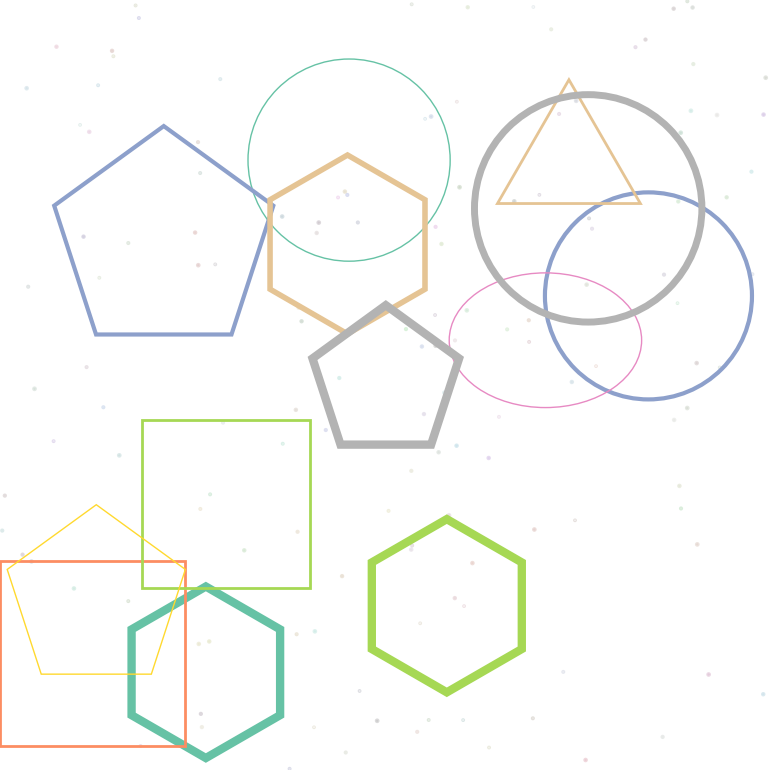[{"shape": "circle", "thickness": 0.5, "radius": 0.66, "center": [0.453, 0.792]}, {"shape": "hexagon", "thickness": 3, "radius": 0.56, "center": [0.267, 0.127]}, {"shape": "square", "thickness": 1, "radius": 0.6, "center": [0.12, 0.152]}, {"shape": "circle", "thickness": 1.5, "radius": 0.67, "center": [0.842, 0.616]}, {"shape": "pentagon", "thickness": 1.5, "radius": 0.75, "center": [0.213, 0.687]}, {"shape": "oval", "thickness": 0.5, "radius": 0.62, "center": [0.708, 0.558]}, {"shape": "square", "thickness": 1, "radius": 0.55, "center": [0.294, 0.345]}, {"shape": "hexagon", "thickness": 3, "radius": 0.56, "center": [0.58, 0.213]}, {"shape": "pentagon", "thickness": 0.5, "radius": 0.61, "center": [0.125, 0.223]}, {"shape": "hexagon", "thickness": 2, "radius": 0.58, "center": [0.451, 0.682]}, {"shape": "triangle", "thickness": 1, "radius": 0.54, "center": [0.739, 0.789]}, {"shape": "pentagon", "thickness": 3, "radius": 0.5, "center": [0.501, 0.504]}, {"shape": "circle", "thickness": 2.5, "radius": 0.74, "center": [0.764, 0.729]}]